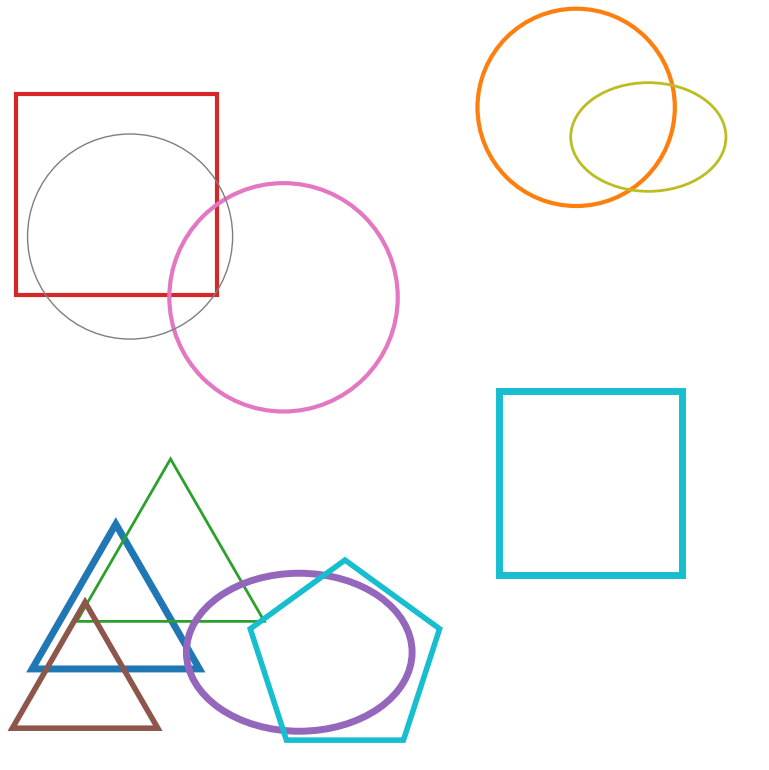[{"shape": "triangle", "thickness": 2.5, "radius": 0.63, "center": [0.15, 0.194]}, {"shape": "circle", "thickness": 1.5, "radius": 0.64, "center": [0.748, 0.861]}, {"shape": "triangle", "thickness": 1, "radius": 0.7, "center": [0.221, 0.263]}, {"shape": "square", "thickness": 1.5, "radius": 0.65, "center": [0.151, 0.748]}, {"shape": "oval", "thickness": 2.5, "radius": 0.73, "center": [0.389, 0.153]}, {"shape": "triangle", "thickness": 2, "radius": 0.55, "center": [0.11, 0.109]}, {"shape": "circle", "thickness": 1.5, "radius": 0.74, "center": [0.368, 0.614]}, {"shape": "circle", "thickness": 0.5, "radius": 0.67, "center": [0.169, 0.693]}, {"shape": "oval", "thickness": 1, "radius": 0.5, "center": [0.842, 0.822]}, {"shape": "square", "thickness": 2.5, "radius": 0.6, "center": [0.767, 0.373]}, {"shape": "pentagon", "thickness": 2, "radius": 0.65, "center": [0.448, 0.143]}]